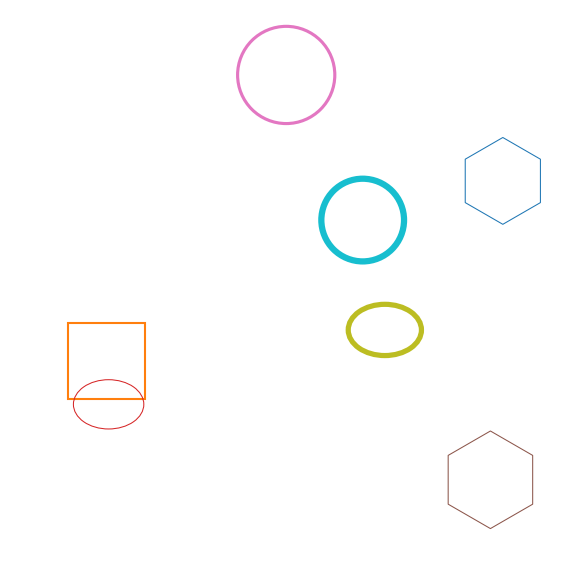[{"shape": "hexagon", "thickness": 0.5, "radius": 0.38, "center": [0.871, 0.686]}, {"shape": "square", "thickness": 1, "radius": 0.33, "center": [0.184, 0.374]}, {"shape": "oval", "thickness": 0.5, "radius": 0.3, "center": [0.188, 0.299]}, {"shape": "hexagon", "thickness": 0.5, "radius": 0.42, "center": [0.849, 0.168]}, {"shape": "circle", "thickness": 1.5, "radius": 0.42, "center": [0.496, 0.869]}, {"shape": "oval", "thickness": 2.5, "radius": 0.32, "center": [0.666, 0.428]}, {"shape": "circle", "thickness": 3, "radius": 0.36, "center": [0.628, 0.618]}]